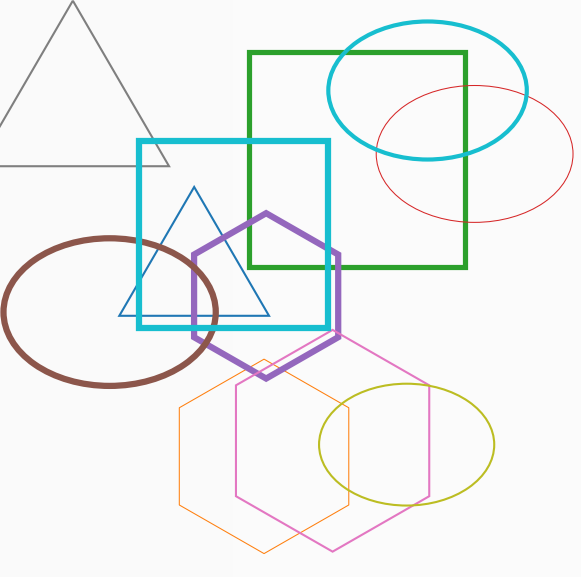[{"shape": "triangle", "thickness": 1, "radius": 0.74, "center": [0.334, 0.527]}, {"shape": "hexagon", "thickness": 0.5, "radius": 0.84, "center": [0.454, 0.209]}, {"shape": "square", "thickness": 2.5, "radius": 0.93, "center": [0.614, 0.723]}, {"shape": "oval", "thickness": 0.5, "radius": 0.85, "center": [0.817, 0.733]}, {"shape": "hexagon", "thickness": 3, "radius": 0.72, "center": [0.458, 0.487]}, {"shape": "oval", "thickness": 3, "radius": 0.91, "center": [0.189, 0.459]}, {"shape": "hexagon", "thickness": 1, "radius": 0.96, "center": [0.572, 0.236]}, {"shape": "triangle", "thickness": 1, "radius": 0.96, "center": [0.125, 0.807]}, {"shape": "oval", "thickness": 1, "radius": 0.75, "center": [0.7, 0.229]}, {"shape": "square", "thickness": 3, "radius": 0.81, "center": [0.402, 0.593]}, {"shape": "oval", "thickness": 2, "radius": 0.85, "center": [0.736, 0.842]}]